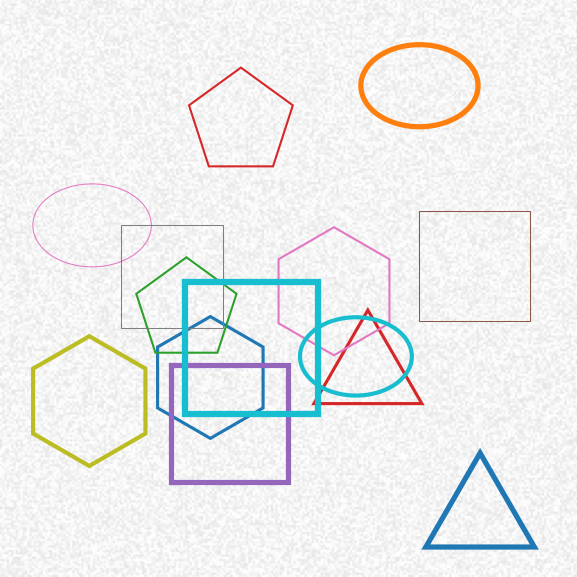[{"shape": "hexagon", "thickness": 1.5, "radius": 0.53, "center": [0.364, 0.346]}, {"shape": "triangle", "thickness": 2.5, "radius": 0.54, "center": [0.831, 0.106]}, {"shape": "oval", "thickness": 2.5, "radius": 0.51, "center": [0.726, 0.851]}, {"shape": "pentagon", "thickness": 1, "radius": 0.46, "center": [0.323, 0.462]}, {"shape": "triangle", "thickness": 1.5, "radius": 0.54, "center": [0.637, 0.354]}, {"shape": "pentagon", "thickness": 1, "radius": 0.47, "center": [0.417, 0.788]}, {"shape": "square", "thickness": 2.5, "radius": 0.51, "center": [0.398, 0.266]}, {"shape": "square", "thickness": 0.5, "radius": 0.48, "center": [0.822, 0.538]}, {"shape": "hexagon", "thickness": 1, "radius": 0.55, "center": [0.578, 0.495]}, {"shape": "oval", "thickness": 0.5, "radius": 0.51, "center": [0.159, 0.609]}, {"shape": "square", "thickness": 0.5, "radius": 0.44, "center": [0.298, 0.521]}, {"shape": "hexagon", "thickness": 2, "radius": 0.56, "center": [0.155, 0.305]}, {"shape": "oval", "thickness": 2, "radius": 0.48, "center": [0.616, 0.382]}, {"shape": "square", "thickness": 3, "radius": 0.57, "center": [0.435, 0.396]}]